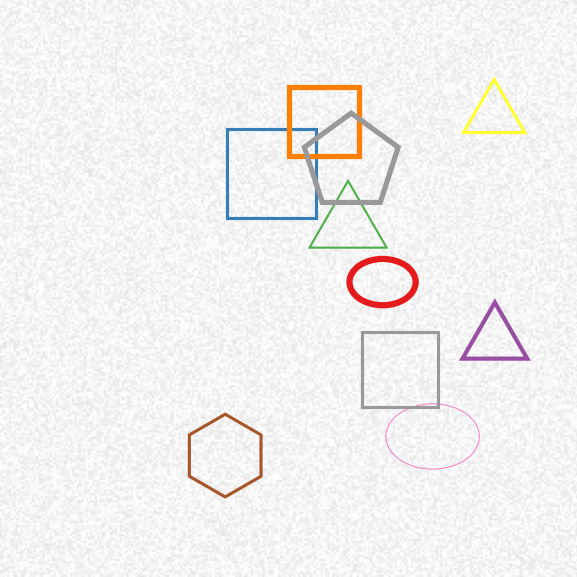[{"shape": "oval", "thickness": 3, "radius": 0.29, "center": [0.662, 0.511]}, {"shape": "square", "thickness": 1.5, "radius": 0.38, "center": [0.47, 0.699]}, {"shape": "triangle", "thickness": 1, "radius": 0.39, "center": [0.603, 0.609]}, {"shape": "triangle", "thickness": 2, "radius": 0.32, "center": [0.857, 0.411]}, {"shape": "square", "thickness": 2.5, "radius": 0.3, "center": [0.561, 0.789]}, {"shape": "triangle", "thickness": 1.5, "radius": 0.31, "center": [0.856, 0.8]}, {"shape": "hexagon", "thickness": 1.5, "radius": 0.36, "center": [0.39, 0.21]}, {"shape": "oval", "thickness": 0.5, "radius": 0.4, "center": [0.749, 0.243]}, {"shape": "pentagon", "thickness": 2.5, "radius": 0.43, "center": [0.608, 0.718]}, {"shape": "square", "thickness": 1.5, "radius": 0.33, "center": [0.693, 0.359]}]